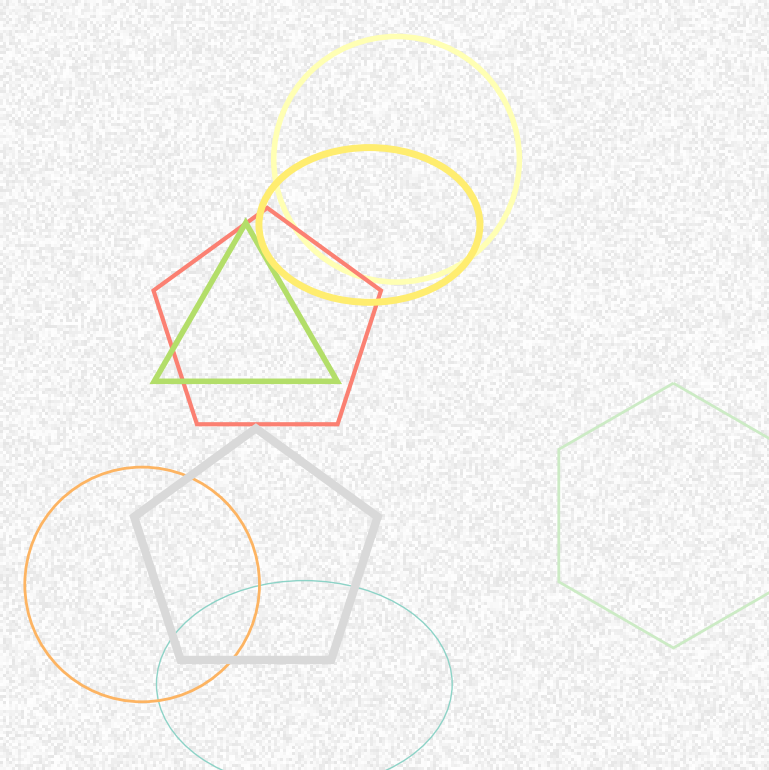[{"shape": "oval", "thickness": 0.5, "radius": 0.96, "center": [0.395, 0.112]}, {"shape": "circle", "thickness": 2, "radius": 0.8, "center": [0.515, 0.793]}, {"shape": "pentagon", "thickness": 1.5, "radius": 0.78, "center": [0.347, 0.575]}, {"shape": "circle", "thickness": 1, "radius": 0.76, "center": [0.185, 0.241]}, {"shape": "triangle", "thickness": 2, "radius": 0.69, "center": [0.319, 0.573]}, {"shape": "pentagon", "thickness": 3, "radius": 0.83, "center": [0.332, 0.277]}, {"shape": "hexagon", "thickness": 1, "radius": 0.86, "center": [0.875, 0.33]}, {"shape": "oval", "thickness": 2.5, "radius": 0.72, "center": [0.48, 0.708]}]